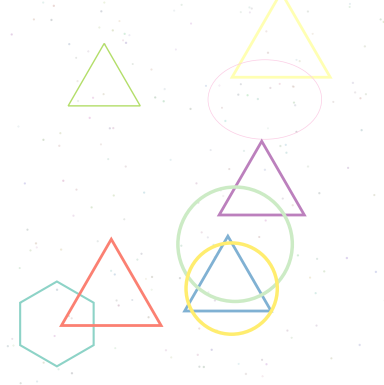[{"shape": "hexagon", "thickness": 1.5, "radius": 0.55, "center": [0.148, 0.159]}, {"shape": "triangle", "thickness": 2, "radius": 0.74, "center": [0.73, 0.873]}, {"shape": "triangle", "thickness": 2, "radius": 0.75, "center": [0.289, 0.229]}, {"shape": "triangle", "thickness": 2, "radius": 0.65, "center": [0.592, 0.257]}, {"shape": "triangle", "thickness": 1, "radius": 0.54, "center": [0.271, 0.779]}, {"shape": "oval", "thickness": 0.5, "radius": 0.74, "center": [0.688, 0.741]}, {"shape": "triangle", "thickness": 2, "radius": 0.64, "center": [0.68, 0.505]}, {"shape": "circle", "thickness": 2.5, "radius": 0.74, "center": [0.611, 0.366]}, {"shape": "circle", "thickness": 2.5, "radius": 0.59, "center": [0.602, 0.25]}]